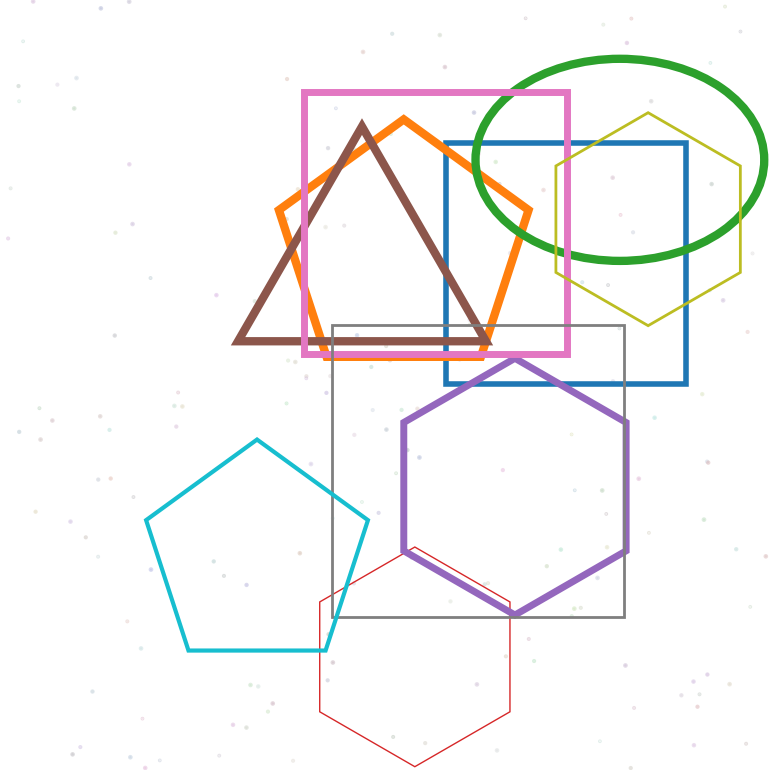[{"shape": "square", "thickness": 2, "radius": 0.78, "center": [0.735, 0.658]}, {"shape": "pentagon", "thickness": 3, "radius": 0.85, "center": [0.524, 0.674]}, {"shape": "oval", "thickness": 3, "radius": 0.94, "center": [0.805, 0.792]}, {"shape": "hexagon", "thickness": 0.5, "radius": 0.71, "center": [0.539, 0.147]}, {"shape": "hexagon", "thickness": 2.5, "radius": 0.83, "center": [0.669, 0.368]}, {"shape": "triangle", "thickness": 3, "radius": 0.93, "center": [0.47, 0.65]}, {"shape": "square", "thickness": 2.5, "radius": 0.85, "center": [0.566, 0.71]}, {"shape": "square", "thickness": 1, "radius": 0.95, "center": [0.621, 0.388]}, {"shape": "hexagon", "thickness": 1, "radius": 0.69, "center": [0.842, 0.715]}, {"shape": "pentagon", "thickness": 1.5, "radius": 0.76, "center": [0.334, 0.278]}]